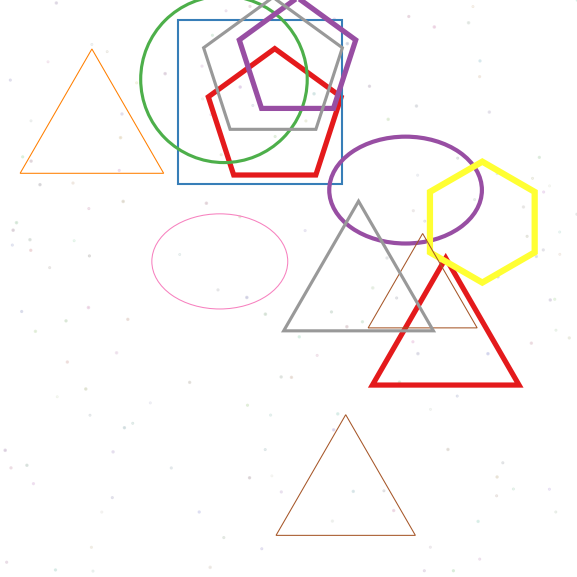[{"shape": "triangle", "thickness": 2.5, "radius": 0.73, "center": [0.772, 0.406]}, {"shape": "pentagon", "thickness": 2.5, "radius": 0.6, "center": [0.476, 0.794]}, {"shape": "square", "thickness": 1, "radius": 0.71, "center": [0.451, 0.822]}, {"shape": "circle", "thickness": 1.5, "radius": 0.72, "center": [0.388, 0.862]}, {"shape": "pentagon", "thickness": 2.5, "radius": 0.53, "center": [0.515, 0.897]}, {"shape": "oval", "thickness": 2, "radius": 0.66, "center": [0.702, 0.67]}, {"shape": "triangle", "thickness": 0.5, "radius": 0.72, "center": [0.159, 0.771]}, {"shape": "hexagon", "thickness": 3, "radius": 0.52, "center": [0.835, 0.615]}, {"shape": "triangle", "thickness": 0.5, "radius": 0.7, "center": [0.599, 0.142]}, {"shape": "triangle", "thickness": 0.5, "radius": 0.54, "center": [0.732, 0.486]}, {"shape": "oval", "thickness": 0.5, "radius": 0.59, "center": [0.381, 0.546]}, {"shape": "pentagon", "thickness": 1.5, "radius": 0.63, "center": [0.473, 0.877]}, {"shape": "triangle", "thickness": 1.5, "radius": 0.75, "center": [0.621, 0.501]}]